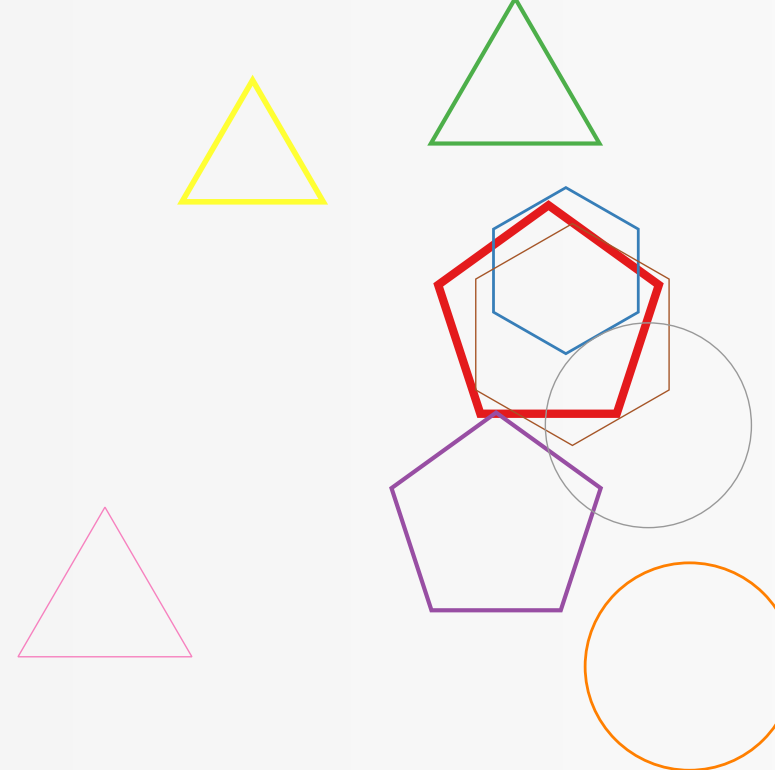[{"shape": "pentagon", "thickness": 3, "radius": 0.75, "center": [0.708, 0.584]}, {"shape": "hexagon", "thickness": 1, "radius": 0.54, "center": [0.73, 0.649]}, {"shape": "triangle", "thickness": 1.5, "radius": 0.63, "center": [0.665, 0.876]}, {"shape": "pentagon", "thickness": 1.5, "radius": 0.71, "center": [0.64, 0.322]}, {"shape": "circle", "thickness": 1, "radius": 0.67, "center": [0.89, 0.134]}, {"shape": "triangle", "thickness": 2, "radius": 0.53, "center": [0.326, 0.791]}, {"shape": "hexagon", "thickness": 0.5, "radius": 0.72, "center": [0.739, 0.566]}, {"shape": "triangle", "thickness": 0.5, "radius": 0.65, "center": [0.135, 0.212]}, {"shape": "circle", "thickness": 0.5, "radius": 0.66, "center": [0.837, 0.448]}]